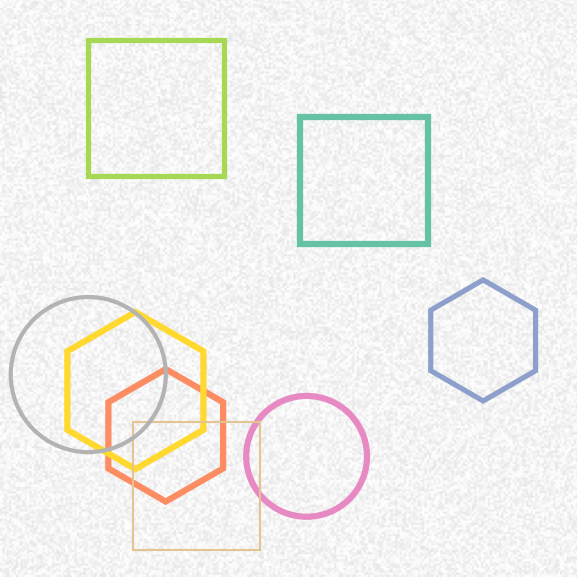[{"shape": "square", "thickness": 3, "radius": 0.55, "center": [0.63, 0.687]}, {"shape": "hexagon", "thickness": 3, "radius": 0.57, "center": [0.287, 0.245]}, {"shape": "hexagon", "thickness": 2.5, "radius": 0.52, "center": [0.837, 0.41]}, {"shape": "circle", "thickness": 3, "radius": 0.52, "center": [0.531, 0.209]}, {"shape": "square", "thickness": 2.5, "radius": 0.59, "center": [0.27, 0.813]}, {"shape": "hexagon", "thickness": 3, "radius": 0.68, "center": [0.234, 0.323]}, {"shape": "square", "thickness": 1, "radius": 0.55, "center": [0.34, 0.157]}, {"shape": "circle", "thickness": 2, "radius": 0.67, "center": [0.153, 0.351]}]